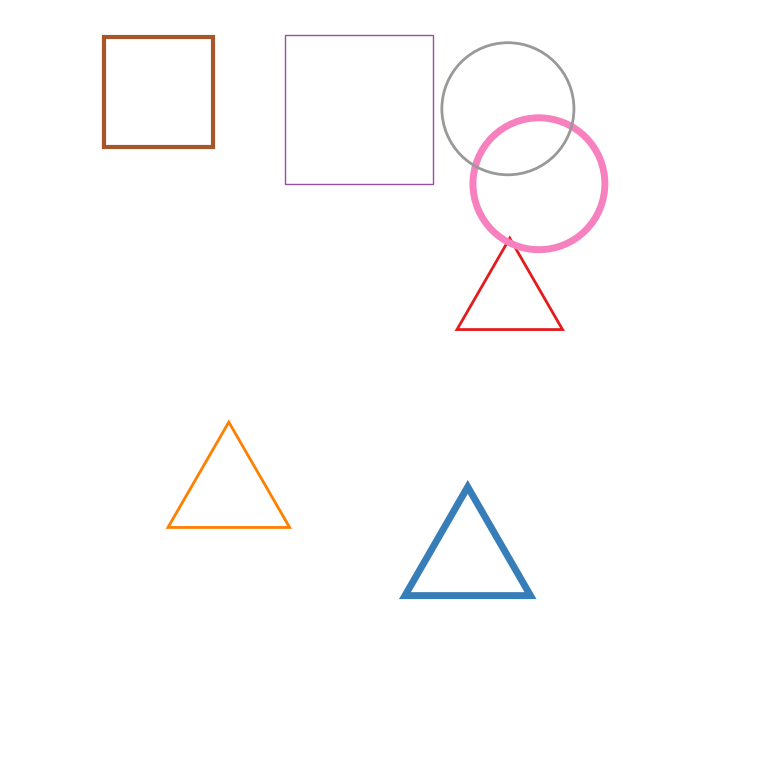[{"shape": "triangle", "thickness": 1, "radius": 0.4, "center": [0.662, 0.612]}, {"shape": "triangle", "thickness": 2.5, "radius": 0.47, "center": [0.607, 0.274]}, {"shape": "square", "thickness": 0.5, "radius": 0.48, "center": [0.466, 0.857]}, {"shape": "triangle", "thickness": 1, "radius": 0.46, "center": [0.297, 0.361]}, {"shape": "square", "thickness": 1.5, "radius": 0.36, "center": [0.206, 0.881]}, {"shape": "circle", "thickness": 2.5, "radius": 0.43, "center": [0.7, 0.761]}, {"shape": "circle", "thickness": 1, "radius": 0.43, "center": [0.66, 0.859]}]